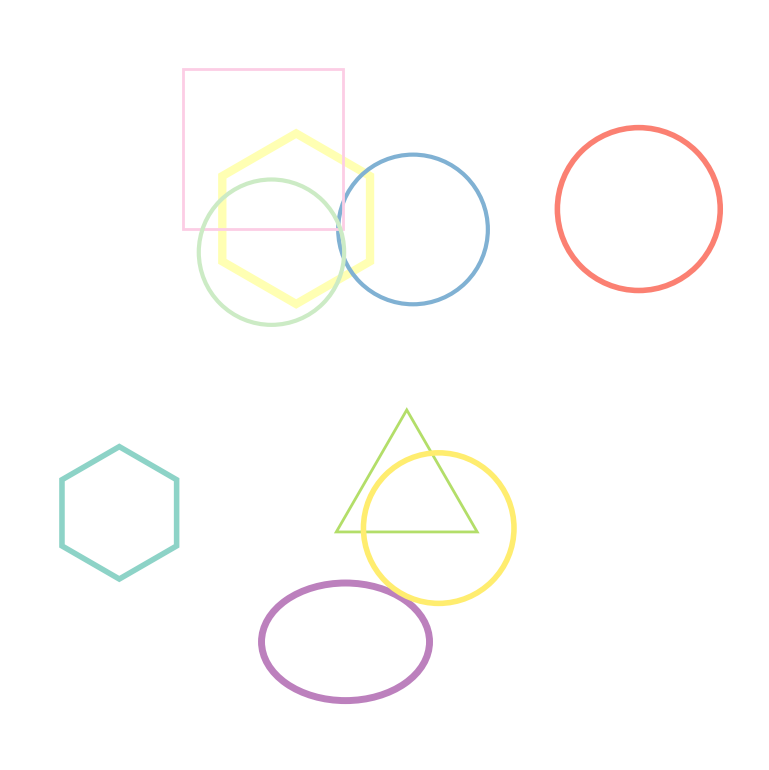[{"shape": "hexagon", "thickness": 2, "radius": 0.43, "center": [0.155, 0.334]}, {"shape": "hexagon", "thickness": 3, "radius": 0.55, "center": [0.385, 0.716]}, {"shape": "circle", "thickness": 2, "radius": 0.53, "center": [0.83, 0.728]}, {"shape": "circle", "thickness": 1.5, "radius": 0.49, "center": [0.536, 0.702]}, {"shape": "triangle", "thickness": 1, "radius": 0.53, "center": [0.528, 0.362]}, {"shape": "square", "thickness": 1, "radius": 0.52, "center": [0.341, 0.806]}, {"shape": "oval", "thickness": 2.5, "radius": 0.55, "center": [0.449, 0.166]}, {"shape": "circle", "thickness": 1.5, "radius": 0.47, "center": [0.353, 0.672]}, {"shape": "circle", "thickness": 2, "radius": 0.49, "center": [0.57, 0.314]}]